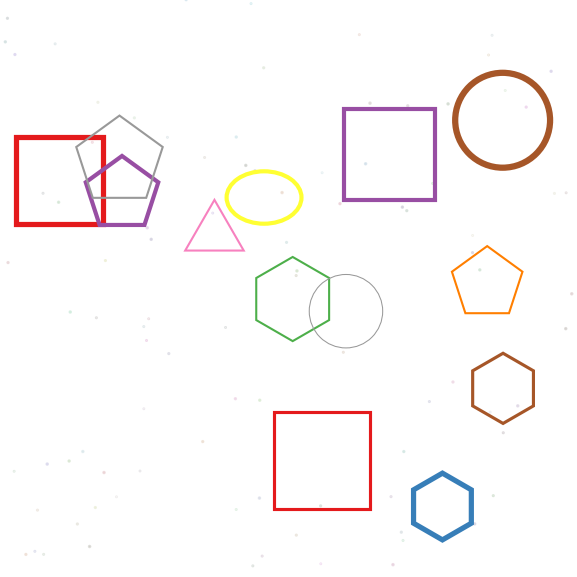[{"shape": "square", "thickness": 1.5, "radius": 0.42, "center": [0.558, 0.202]}, {"shape": "square", "thickness": 2.5, "radius": 0.38, "center": [0.103, 0.687]}, {"shape": "hexagon", "thickness": 2.5, "radius": 0.29, "center": [0.766, 0.122]}, {"shape": "hexagon", "thickness": 1, "radius": 0.36, "center": [0.507, 0.481]}, {"shape": "pentagon", "thickness": 2, "radius": 0.33, "center": [0.211, 0.663]}, {"shape": "square", "thickness": 2, "radius": 0.39, "center": [0.674, 0.732]}, {"shape": "pentagon", "thickness": 1, "radius": 0.32, "center": [0.844, 0.509]}, {"shape": "oval", "thickness": 2, "radius": 0.32, "center": [0.457, 0.657]}, {"shape": "circle", "thickness": 3, "radius": 0.41, "center": [0.87, 0.791]}, {"shape": "hexagon", "thickness": 1.5, "radius": 0.3, "center": [0.871, 0.327]}, {"shape": "triangle", "thickness": 1, "radius": 0.29, "center": [0.371, 0.595]}, {"shape": "circle", "thickness": 0.5, "radius": 0.32, "center": [0.599, 0.46]}, {"shape": "pentagon", "thickness": 1, "radius": 0.39, "center": [0.207, 0.72]}]